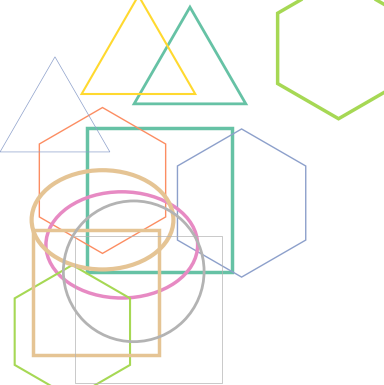[{"shape": "square", "thickness": 2.5, "radius": 0.94, "center": [0.415, 0.48]}, {"shape": "triangle", "thickness": 2, "radius": 0.84, "center": [0.493, 0.814]}, {"shape": "hexagon", "thickness": 1, "radius": 0.95, "center": [0.266, 0.531]}, {"shape": "hexagon", "thickness": 1, "radius": 0.96, "center": [0.628, 0.473]}, {"shape": "triangle", "thickness": 0.5, "radius": 0.82, "center": [0.143, 0.688]}, {"shape": "oval", "thickness": 2.5, "radius": 0.99, "center": [0.316, 0.364]}, {"shape": "hexagon", "thickness": 2.5, "radius": 0.91, "center": [0.879, 0.874]}, {"shape": "hexagon", "thickness": 1.5, "radius": 0.86, "center": [0.188, 0.139]}, {"shape": "triangle", "thickness": 1.5, "radius": 0.85, "center": [0.36, 0.841]}, {"shape": "square", "thickness": 2.5, "radius": 0.82, "center": [0.25, 0.24]}, {"shape": "oval", "thickness": 3, "radius": 0.92, "center": [0.266, 0.429]}, {"shape": "circle", "thickness": 2, "radius": 0.91, "center": [0.347, 0.295]}, {"shape": "square", "thickness": 0.5, "radius": 0.95, "center": [0.386, 0.196]}]